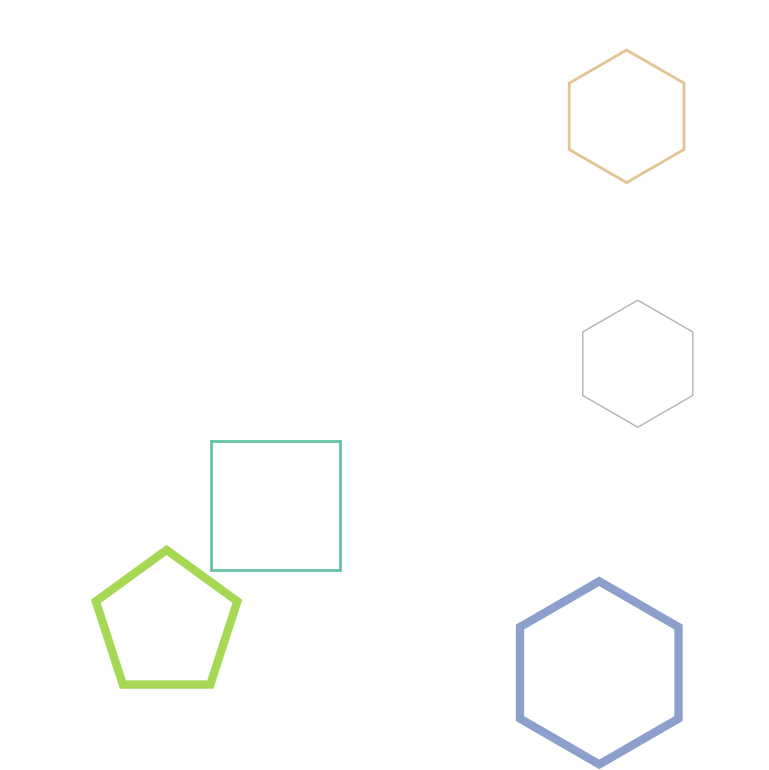[{"shape": "square", "thickness": 1, "radius": 0.42, "center": [0.358, 0.344]}, {"shape": "hexagon", "thickness": 3, "radius": 0.59, "center": [0.778, 0.126]}, {"shape": "pentagon", "thickness": 3, "radius": 0.48, "center": [0.216, 0.189]}, {"shape": "hexagon", "thickness": 1, "radius": 0.43, "center": [0.814, 0.849]}, {"shape": "hexagon", "thickness": 0.5, "radius": 0.41, "center": [0.828, 0.528]}]